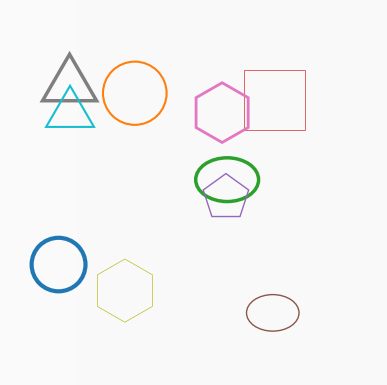[{"shape": "circle", "thickness": 3, "radius": 0.35, "center": [0.151, 0.313]}, {"shape": "circle", "thickness": 1.5, "radius": 0.41, "center": [0.348, 0.758]}, {"shape": "oval", "thickness": 2.5, "radius": 0.41, "center": [0.586, 0.533]}, {"shape": "square", "thickness": 0.5, "radius": 0.39, "center": [0.708, 0.74]}, {"shape": "pentagon", "thickness": 1, "radius": 0.31, "center": [0.583, 0.487]}, {"shape": "oval", "thickness": 1, "radius": 0.34, "center": [0.704, 0.187]}, {"shape": "hexagon", "thickness": 2, "radius": 0.39, "center": [0.573, 0.707]}, {"shape": "triangle", "thickness": 2.5, "radius": 0.4, "center": [0.179, 0.779]}, {"shape": "hexagon", "thickness": 0.5, "radius": 0.41, "center": [0.322, 0.245]}, {"shape": "triangle", "thickness": 1.5, "radius": 0.36, "center": [0.181, 0.706]}]